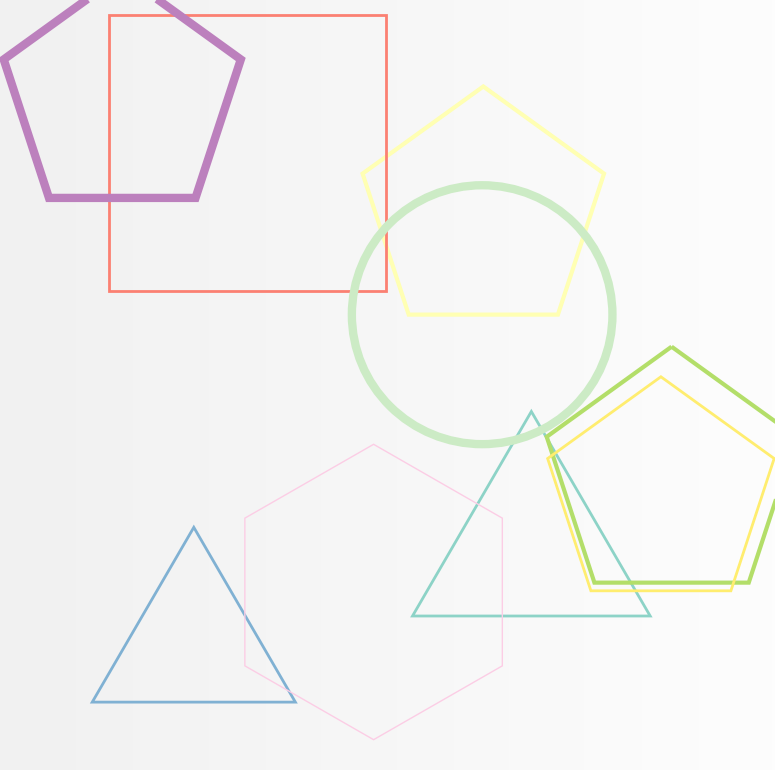[{"shape": "triangle", "thickness": 1, "radius": 0.89, "center": [0.686, 0.289]}, {"shape": "pentagon", "thickness": 1.5, "radius": 0.82, "center": [0.624, 0.724]}, {"shape": "square", "thickness": 1, "radius": 0.9, "center": [0.319, 0.801]}, {"shape": "triangle", "thickness": 1, "radius": 0.76, "center": [0.25, 0.164]}, {"shape": "pentagon", "thickness": 1.5, "radius": 0.85, "center": [0.867, 0.38]}, {"shape": "hexagon", "thickness": 0.5, "radius": 0.96, "center": [0.482, 0.231]}, {"shape": "pentagon", "thickness": 3, "radius": 0.8, "center": [0.158, 0.873]}, {"shape": "circle", "thickness": 3, "radius": 0.84, "center": [0.622, 0.591]}, {"shape": "pentagon", "thickness": 1, "radius": 0.77, "center": [0.853, 0.357]}]